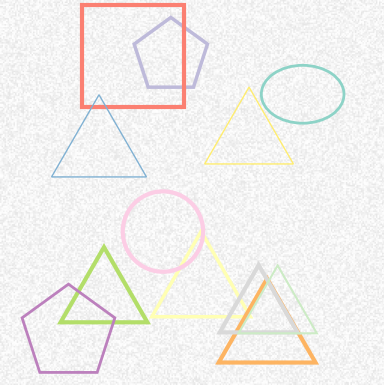[{"shape": "oval", "thickness": 2, "radius": 0.54, "center": [0.786, 0.755]}, {"shape": "triangle", "thickness": 2.5, "radius": 0.74, "center": [0.522, 0.251]}, {"shape": "pentagon", "thickness": 2.5, "radius": 0.5, "center": [0.444, 0.855]}, {"shape": "square", "thickness": 3, "radius": 0.66, "center": [0.345, 0.855]}, {"shape": "triangle", "thickness": 1, "radius": 0.71, "center": [0.257, 0.612]}, {"shape": "triangle", "thickness": 3, "radius": 0.73, "center": [0.694, 0.131]}, {"shape": "triangle", "thickness": 3, "radius": 0.65, "center": [0.27, 0.228]}, {"shape": "circle", "thickness": 3, "radius": 0.52, "center": [0.423, 0.399]}, {"shape": "triangle", "thickness": 3, "radius": 0.58, "center": [0.672, 0.195]}, {"shape": "pentagon", "thickness": 2, "radius": 0.63, "center": [0.178, 0.135]}, {"shape": "triangle", "thickness": 1.5, "radius": 0.59, "center": [0.721, 0.193]}, {"shape": "triangle", "thickness": 1, "radius": 0.67, "center": [0.647, 0.641]}]